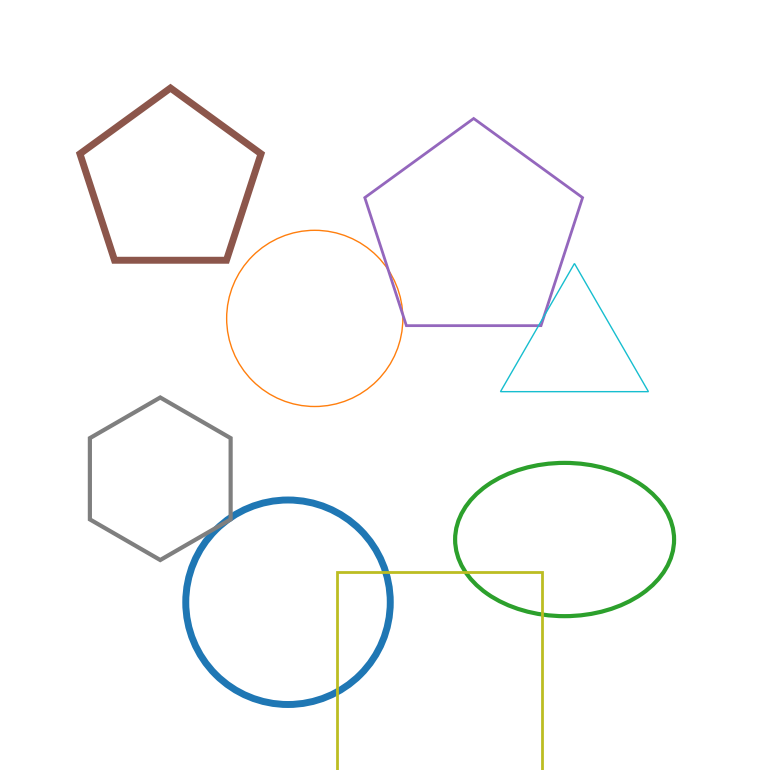[{"shape": "circle", "thickness": 2.5, "radius": 0.66, "center": [0.374, 0.218]}, {"shape": "circle", "thickness": 0.5, "radius": 0.57, "center": [0.409, 0.586]}, {"shape": "oval", "thickness": 1.5, "radius": 0.71, "center": [0.733, 0.299]}, {"shape": "pentagon", "thickness": 1, "radius": 0.74, "center": [0.615, 0.697]}, {"shape": "pentagon", "thickness": 2.5, "radius": 0.62, "center": [0.221, 0.762]}, {"shape": "hexagon", "thickness": 1.5, "radius": 0.53, "center": [0.208, 0.378]}, {"shape": "square", "thickness": 1, "radius": 0.67, "center": [0.571, 0.124]}, {"shape": "triangle", "thickness": 0.5, "radius": 0.55, "center": [0.746, 0.547]}]